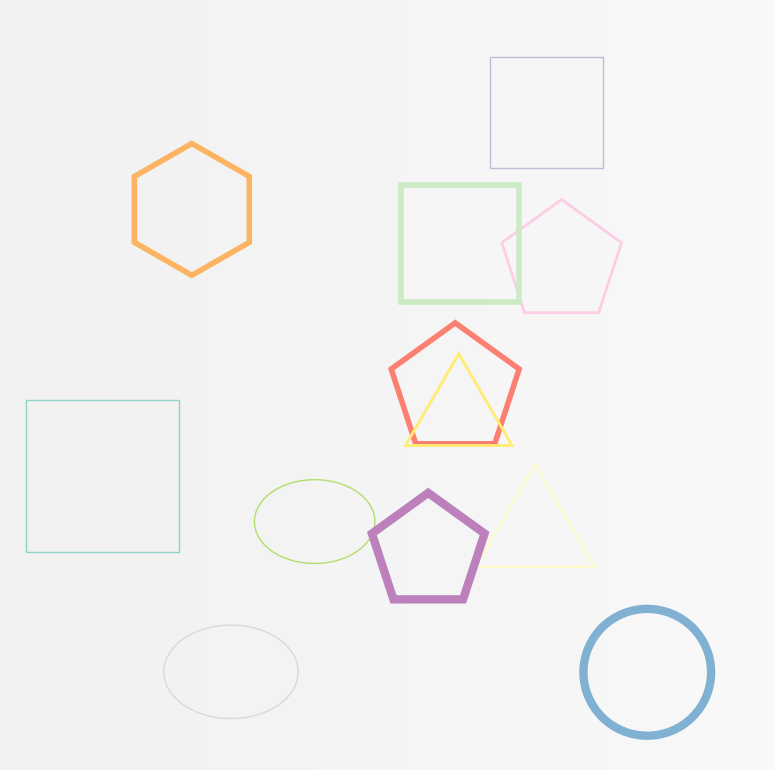[{"shape": "square", "thickness": 0.5, "radius": 0.49, "center": [0.132, 0.382]}, {"shape": "triangle", "thickness": 0.5, "radius": 0.44, "center": [0.69, 0.308]}, {"shape": "square", "thickness": 0.5, "radius": 0.36, "center": [0.705, 0.854]}, {"shape": "pentagon", "thickness": 2, "radius": 0.43, "center": [0.587, 0.494]}, {"shape": "circle", "thickness": 3, "radius": 0.41, "center": [0.835, 0.127]}, {"shape": "hexagon", "thickness": 2, "radius": 0.43, "center": [0.248, 0.728]}, {"shape": "oval", "thickness": 0.5, "radius": 0.39, "center": [0.406, 0.323]}, {"shape": "pentagon", "thickness": 1, "radius": 0.41, "center": [0.725, 0.66]}, {"shape": "oval", "thickness": 0.5, "radius": 0.43, "center": [0.298, 0.127]}, {"shape": "pentagon", "thickness": 3, "radius": 0.38, "center": [0.553, 0.283]}, {"shape": "square", "thickness": 2, "radius": 0.38, "center": [0.594, 0.684]}, {"shape": "triangle", "thickness": 1, "radius": 0.4, "center": [0.592, 0.461]}]